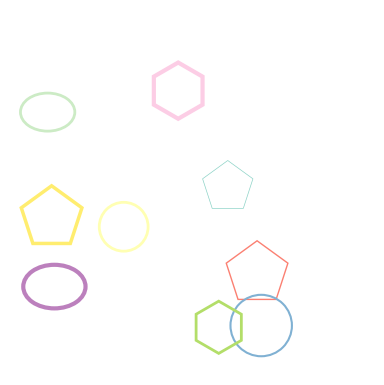[{"shape": "pentagon", "thickness": 0.5, "radius": 0.34, "center": [0.592, 0.514]}, {"shape": "circle", "thickness": 2, "radius": 0.32, "center": [0.321, 0.411]}, {"shape": "pentagon", "thickness": 1, "radius": 0.42, "center": [0.668, 0.29]}, {"shape": "circle", "thickness": 1.5, "radius": 0.4, "center": [0.678, 0.154]}, {"shape": "hexagon", "thickness": 2, "radius": 0.34, "center": [0.568, 0.15]}, {"shape": "hexagon", "thickness": 3, "radius": 0.37, "center": [0.463, 0.765]}, {"shape": "oval", "thickness": 3, "radius": 0.4, "center": [0.141, 0.256]}, {"shape": "oval", "thickness": 2, "radius": 0.35, "center": [0.124, 0.709]}, {"shape": "pentagon", "thickness": 2.5, "radius": 0.41, "center": [0.134, 0.435]}]